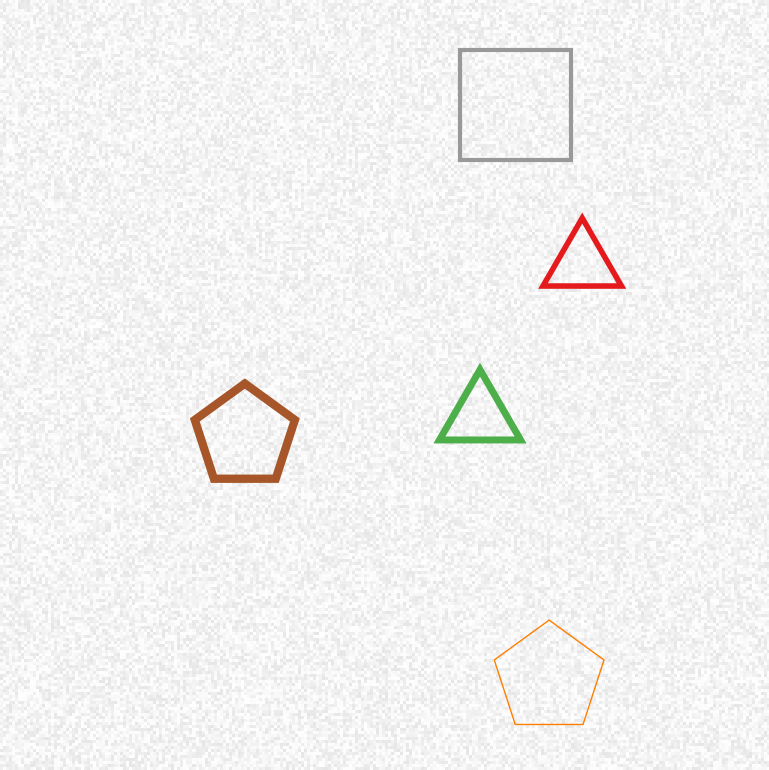[{"shape": "triangle", "thickness": 2, "radius": 0.29, "center": [0.756, 0.658]}, {"shape": "triangle", "thickness": 2.5, "radius": 0.3, "center": [0.623, 0.459]}, {"shape": "pentagon", "thickness": 0.5, "radius": 0.37, "center": [0.713, 0.12]}, {"shape": "pentagon", "thickness": 3, "radius": 0.34, "center": [0.318, 0.434]}, {"shape": "square", "thickness": 1.5, "radius": 0.36, "center": [0.67, 0.863]}]